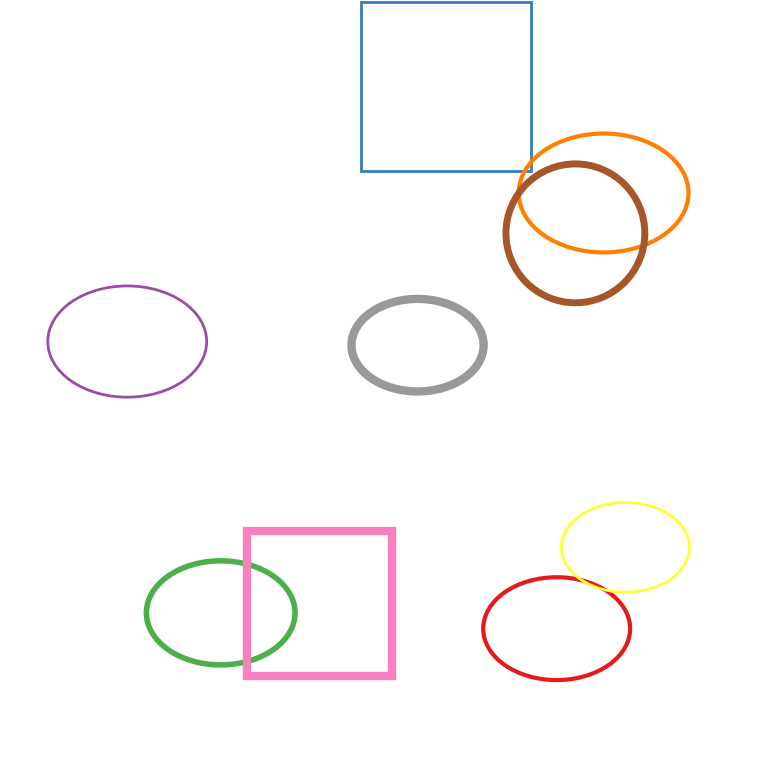[{"shape": "oval", "thickness": 1.5, "radius": 0.48, "center": [0.723, 0.184]}, {"shape": "square", "thickness": 1, "radius": 0.55, "center": [0.579, 0.887]}, {"shape": "oval", "thickness": 2, "radius": 0.48, "center": [0.287, 0.204]}, {"shape": "oval", "thickness": 1, "radius": 0.52, "center": [0.165, 0.556]}, {"shape": "oval", "thickness": 1.5, "radius": 0.55, "center": [0.784, 0.749]}, {"shape": "oval", "thickness": 1, "radius": 0.42, "center": [0.812, 0.289]}, {"shape": "circle", "thickness": 2.5, "radius": 0.45, "center": [0.747, 0.697]}, {"shape": "square", "thickness": 3, "radius": 0.47, "center": [0.415, 0.217]}, {"shape": "oval", "thickness": 3, "radius": 0.43, "center": [0.542, 0.552]}]